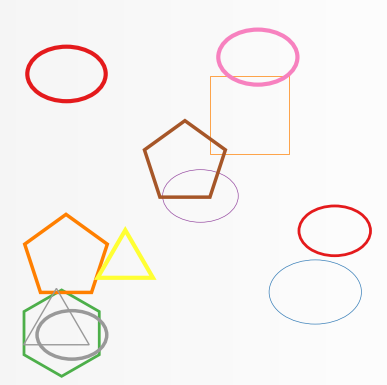[{"shape": "oval", "thickness": 3, "radius": 0.51, "center": [0.172, 0.808]}, {"shape": "oval", "thickness": 2, "radius": 0.46, "center": [0.864, 0.4]}, {"shape": "oval", "thickness": 0.5, "radius": 0.6, "center": [0.814, 0.242]}, {"shape": "hexagon", "thickness": 2, "radius": 0.56, "center": [0.159, 0.135]}, {"shape": "oval", "thickness": 0.5, "radius": 0.49, "center": [0.517, 0.491]}, {"shape": "pentagon", "thickness": 2.5, "radius": 0.56, "center": [0.17, 0.331]}, {"shape": "square", "thickness": 0.5, "radius": 0.51, "center": [0.643, 0.702]}, {"shape": "triangle", "thickness": 3, "radius": 0.41, "center": [0.323, 0.32]}, {"shape": "pentagon", "thickness": 2.5, "radius": 0.55, "center": [0.477, 0.577]}, {"shape": "oval", "thickness": 3, "radius": 0.51, "center": [0.665, 0.852]}, {"shape": "oval", "thickness": 2.5, "radius": 0.45, "center": [0.186, 0.13]}, {"shape": "triangle", "thickness": 1, "radius": 0.49, "center": [0.146, 0.153]}]